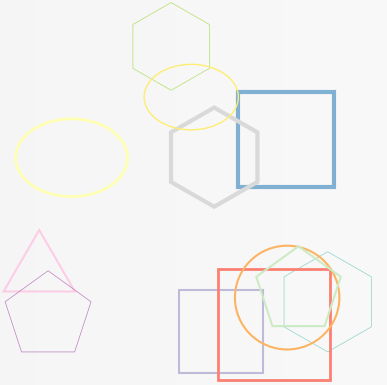[{"shape": "hexagon", "thickness": 0.5, "radius": 0.65, "center": [0.846, 0.216]}, {"shape": "oval", "thickness": 2, "radius": 0.72, "center": [0.185, 0.59]}, {"shape": "square", "thickness": 1.5, "radius": 0.54, "center": [0.57, 0.139]}, {"shape": "square", "thickness": 2, "radius": 0.72, "center": [0.707, 0.158]}, {"shape": "square", "thickness": 3, "radius": 0.61, "center": [0.738, 0.638]}, {"shape": "circle", "thickness": 1.5, "radius": 0.67, "center": [0.741, 0.227]}, {"shape": "hexagon", "thickness": 0.5, "radius": 0.57, "center": [0.442, 0.879]}, {"shape": "triangle", "thickness": 1.5, "radius": 0.53, "center": [0.101, 0.296]}, {"shape": "hexagon", "thickness": 3, "radius": 0.64, "center": [0.553, 0.592]}, {"shape": "pentagon", "thickness": 0.5, "radius": 0.58, "center": [0.124, 0.18]}, {"shape": "pentagon", "thickness": 1.5, "radius": 0.57, "center": [0.77, 0.246]}, {"shape": "oval", "thickness": 1, "radius": 0.61, "center": [0.494, 0.748]}]